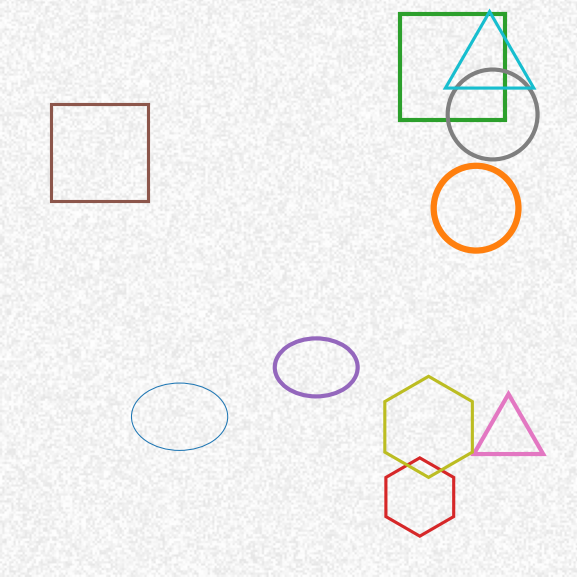[{"shape": "oval", "thickness": 0.5, "radius": 0.42, "center": [0.311, 0.278]}, {"shape": "circle", "thickness": 3, "radius": 0.37, "center": [0.824, 0.639]}, {"shape": "square", "thickness": 2, "radius": 0.46, "center": [0.784, 0.883]}, {"shape": "hexagon", "thickness": 1.5, "radius": 0.34, "center": [0.727, 0.139]}, {"shape": "oval", "thickness": 2, "radius": 0.36, "center": [0.548, 0.363]}, {"shape": "square", "thickness": 1.5, "radius": 0.42, "center": [0.172, 0.735]}, {"shape": "triangle", "thickness": 2, "radius": 0.35, "center": [0.881, 0.248]}, {"shape": "circle", "thickness": 2, "radius": 0.39, "center": [0.853, 0.801]}, {"shape": "hexagon", "thickness": 1.5, "radius": 0.44, "center": [0.742, 0.26]}, {"shape": "triangle", "thickness": 1.5, "radius": 0.44, "center": [0.848, 0.891]}]